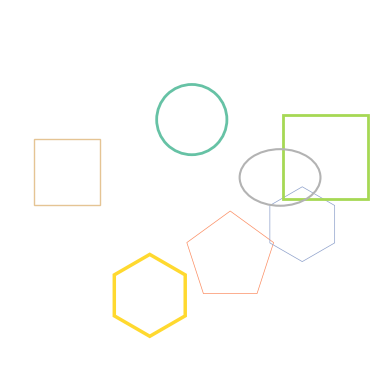[{"shape": "circle", "thickness": 2, "radius": 0.46, "center": [0.498, 0.689]}, {"shape": "pentagon", "thickness": 0.5, "radius": 0.59, "center": [0.598, 0.333]}, {"shape": "hexagon", "thickness": 0.5, "radius": 0.49, "center": [0.785, 0.418]}, {"shape": "square", "thickness": 2, "radius": 0.55, "center": [0.845, 0.592]}, {"shape": "hexagon", "thickness": 2.5, "radius": 0.53, "center": [0.389, 0.233]}, {"shape": "square", "thickness": 1, "radius": 0.43, "center": [0.175, 0.552]}, {"shape": "oval", "thickness": 1.5, "radius": 0.52, "center": [0.727, 0.539]}]